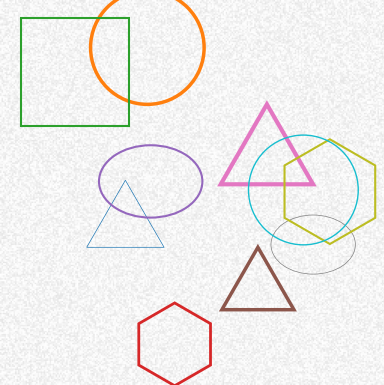[{"shape": "triangle", "thickness": 0.5, "radius": 0.58, "center": [0.326, 0.416]}, {"shape": "circle", "thickness": 2.5, "radius": 0.74, "center": [0.383, 0.876]}, {"shape": "square", "thickness": 1.5, "radius": 0.7, "center": [0.194, 0.812]}, {"shape": "hexagon", "thickness": 2, "radius": 0.54, "center": [0.454, 0.106]}, {"shape": "oval", "thickness": 1.5, "radius": 0.67, "center": [0.391, 0.529]}, {"shape": "triangle", "thickness": 2.5, "radius": 0.54, "center": [0.67, 0.25]}, {"shape": "triangle", "thickness": 3, "radius": 0.69, "center": [0.693, 0.591]}, {"shape": "oval", "thickness": 0.5, "radius": 0.55, "center": [0.813, 0.365]}, {"shape": "hexagon", "thickness": 1.5, "radius": 0.68, "center": [0.857, 0.502]}, {"shape": "circle", "thickness": 1, "radius": 0.71, "center": [0.788, 0.507]}]